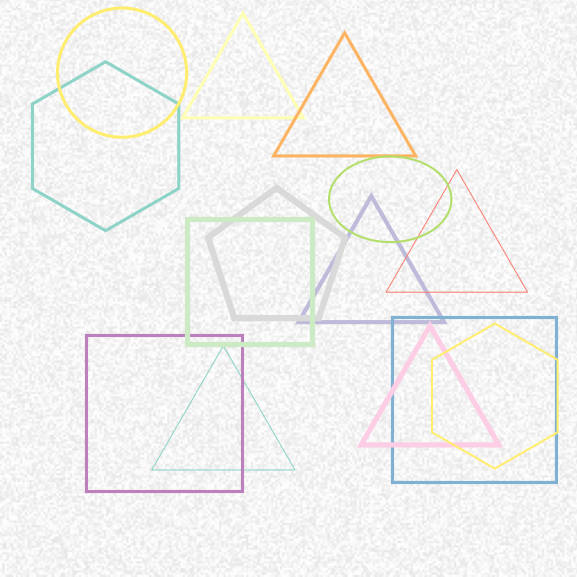[{"shape": "hexagon", "thickness": 1.5, "radius": 0.73, "center": [0.183, 0.746]}, {"shape": "triangle", "thickness": 0.5, "radius": 0.72, "center": [0.387, 0.257]}, {"shape": "triangle", "thickness": 1.5, "radius": 0.6, "center": [0.421, 0.855]}, {"shape": "triangle", "thickness": 2, "radius": 0.73, "center": [0.643, 0.514]}, {"shape": "triangle", "thickness": 0.5, "radius": 0.71, "center": [0.791, 0.564]}, {"shape": "square", "thickness": 1.5, "radius": 0.71, "center": [0.821, 0.308]}, {"shape": "triangle", "thickness": 1.5, "radius": 0.71, "center": [0.597, 0.8]}, {"shape": "oval", "thickness": 1, "radius": 0.53, "center": [0.676, 0.654]}, {"shape": "triangle", "thickness": 2.5, "radius": 0.69, "center": [0.745, 0.298]}, {"shape": "pentagon", "thickness": 3, "radius": 0.62, "center": [0.479, 0.549]}, {"shape": "square", "thickness": 1.5, "radius": 0.67, "center": [0.284, 0.284]}, {"shape": "square", "thickness": 2.5, "radius": 0.54, "center": [0.431, 0.511]}, {"shape": "hexagon", "thickness": 1, "radius": 0.63, "center": [0.857, 0.313]}, {"shape": "circle", "thickness": 1.5, "radius": 0.56, "center": [0.211, 0.873]}]